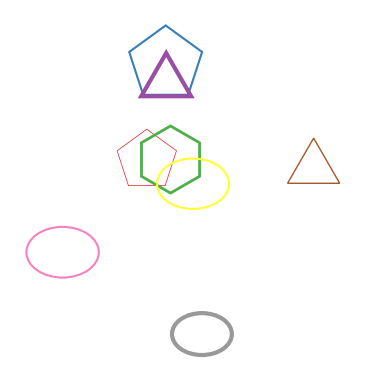[{"shape": "pentagon", "thickness": 0.5, "radius": 0.41, "center": [0.381, 0.583]}, {"shape": "pentagon", "thickness": 1.5, "radius": 0.5, "center": [0.43, 0.834]}, {"shape": "hexagon", "thickness": 2, "radius": 0.44, "center": [0.443, 0.586]}, {"shape": "triangle", "thickness": 3, "radius": 0.37, "center": [0.432, 0.787]}, {"shape": "oval", "thickness": 1.5, "radius": 0.47, "center": [0.501, 0.523]}, {"shape": "triangle", "thickness": 1, "radius": 0.39, "center": [0.815, 0.563]}, {"shape": "oval", "thickness": 1.5, "radius": 0.47, "center": [0.163, 0.345]}, {"shape": "oval", "thickness": 3, "radius": 0.39, "center": [0.524, 0.132]}]